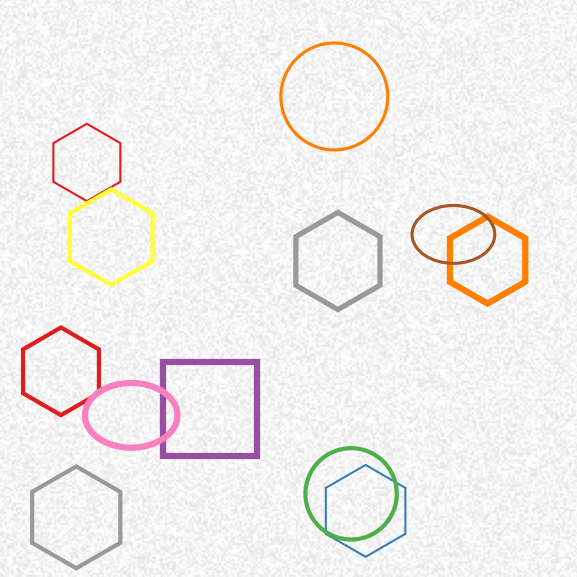[{"shape": "hexagon", "thickness": 1, "radius": 0.33, "center": [0.15, 0.718]}, {"shape": "hexagon", "thickness": 2, "radius": 0.38, "center": [0.106, 0.356]}, {"shape": "hexagon", "thickness": 1, "radius": 0.4, "center": [0.633, 0.115]}, {"shape": "circle", "thickness": 2, "radius": 0.4, "center": [0.608, 0.144]}, {"shape": "square", "thickness": 3, "radius": 0.41, "center": [0.364, 0.291]}, {"shape": "hexagon", "thickness": 3, "radius": 0.38, "center": [0.844, 0.549]}, {"shape": "circle", "thickness": 1.5, "radius": 0.46, "center": [0.579, 0.832]}, {"shape": "hexagon", "thickness": 2, "radius": 0.41, "center": [0.193, 0.588]}, {"shape": "oval", "thickness": 1.5, "radius": 0.36, "center": [0.785, 0.593]}, {"shape": "oval", "thickness": 3, "radius": 0.4, "center": [0.227, 0.28]}, {"shape": "hexagon", "thickness": 2.5, "radius": 0.42, "center": [0.585, 0.547]}, {"shape": "hexagon", "thickness": 2, "radius": 0.44, "center": [0.132, 0.103]}]